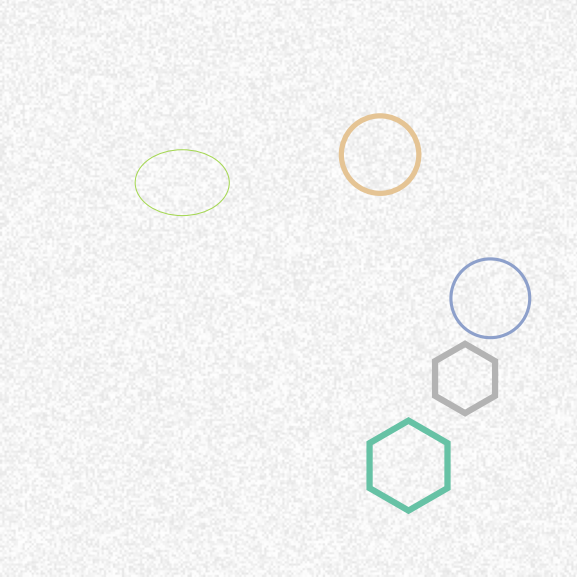[{"shape": "hexagon", "thickness": 3, "radius": 0.39, "center": [0.707, 0.193]}, {"shape": "circle", "thickness": 1.5, "radius": 0.34, "center": [0.849, 0.483]}, {"shape": "oval", "thickness": 0.5, "radius": 0.41, "center": [0.316, 0.683]}, {"shape": "circle", "thickness": 2.5, "radius": 0.34, "center": [0.658, 0.731]}, {"shape": "hexagon", "thickness": 3, "radius": 0.3, "center": [0.805, 0.344]}]